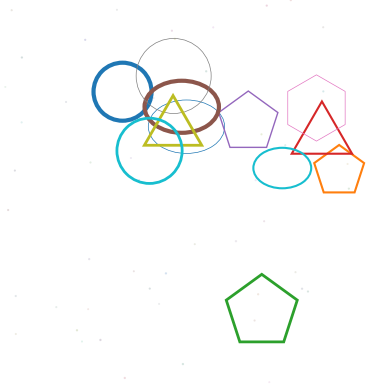[{"shape": "oval", "thickness": 0.5, "radius": 0.5, "center": [0.484, 0.671]}, {"shape": "circle", "thickness": 3, "radius": 0.38, "center": [0.318, 0.762]}, {"shape": "pentagon", "thickness": 1.5, "radius": 0.34, "center": [0.881, 0.555]}, {"shape": "pentagon", "thickness": 2, "radius": 0.48, "center": [0.68, 0.19]}, {"shape": "triangle", "thickness": 1.5, "radius": 0.45, "center": [0.836, 0.646]}, {"shape": "pentagon", "thickness": 1, "radius": 0.4, "center": [0.645, 0.683]}, {"shape": "oval", "thickness": 3, "radius": 0.48, "center": [0.472, 0.723]}, {"shape": "hexagon", "thickness": 0.5, "radius": 0.43, "center": [0.822, 0.72]}, {"shape": "circle", "thickness": 0.5, "radius": 0.49, "center": [0.451, 0.803]}, {"shape": "triangle", "thickness": 2, "radius": 0.43, "center": [0.449, 0.666]}, {"shape": "circle", "thickness": 2, "radius": 0.42, "center": [0.388, 0.608]}, {"shape": "oval", "thickness": 1.5, "radius": 0.38, "center": [0.733, 0.564]}]